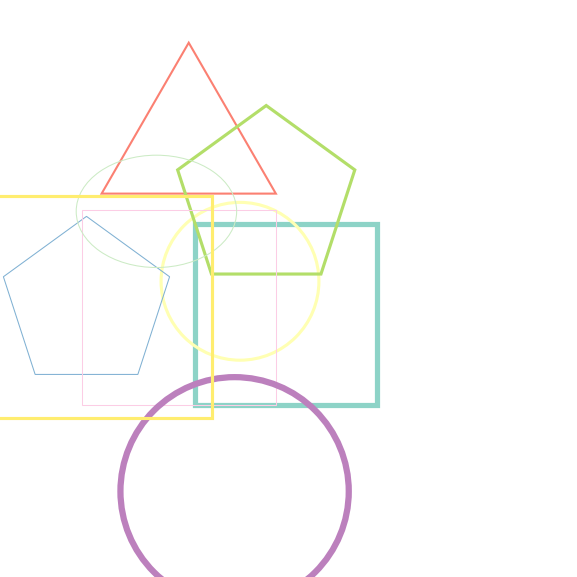[{"shape": "square", "thickness": 2.5, "radius": 0.79, "center": [0.495, 0.454]}, {"shape": "circle", "thickness": 1.5, "radius": 0.68, "center": [0.416, 0.512]}, {"shape": "triangle", "thickness": 1, "radius": 0.87, "center": [0.327, 0.751]}, {"shape": "pentagon", "thickness": 0.5, "radius": 0.76, "center": [0.15, 0.473]}, {"shape": "pentagon", "thickness": 1.5, "radius": 0.81, "center": [0.461, 0.655]}, {"shape": "square", "thickness": 0.5, "radius": 0.84, "center": [0.31, 0.467]}, {"shape": "circle", "thickness": 3, "radius": 0.99, "center": [0.406, 0.148]}, {"shape": "oval", "thickness": 0.5, "radius": 0.69, "center": [0.271, 0.633]}, {"shape": "square", "thickness": 1.5, "radius": 0.96, "center": [0.175, 0.468]}]